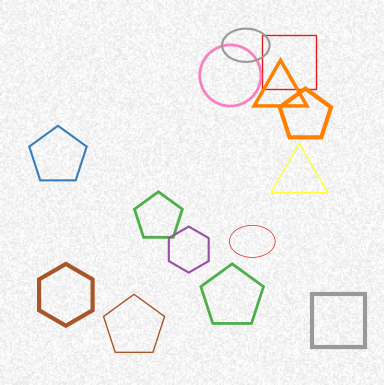[{"shape": "square", "thickness": 1, "radius": 0.35, "center": [0.751, 0.839]}, {"shape": "oval", "thickness": 0.5, "radius": 0.3, "center": [0.655, 0.373]}, {"shape": "pentagon", "thickness": 1.5, "radius": 0.39, "center": [0.151, 0.595]}, {"shape": "pentagon", "thickness": 2, "radius": 0.43, "center": [0.603, 0.229]}, {"shape": "pentagon", "thickness": 2, "radius": 0.33, "center": [0.411, 0.436]}, {"shape": "hexagon", "thickness": 1.5, "radius": 0.3, "center": [0.49, 0.352]}, {"shape": "triangle", "thickness": 2.5, "radius": 0.4, "center": [0.729, 0.764]}, {"shape": "pentagon", "thickness": 3, "radius": 0.35, "center": [0.793, 0.7]}, {"shape": "triangle", "thickness": 1, "radius": 0.43, "center": [0.778, 0.542]}, {"shape": "pentagon", "thickness": 1, "radius": 0.42, "center": [0.348, 0.152]}, {"shape": "hexagon", "thickness": 3, "radius": 0.4, "center": [0.171, 0.234]}, {"shape": "circle", "thickness": 2, "radius": 0.4, "center": [0.598, 0.804]}, {"shape": "oval", "thickness": 1.5, "radius": 0.31, "center": [0.639, 0.882]}, {"shape": "square", "thickness": 3, "radius": 0.34, "center": [0.879, 0.168]}]